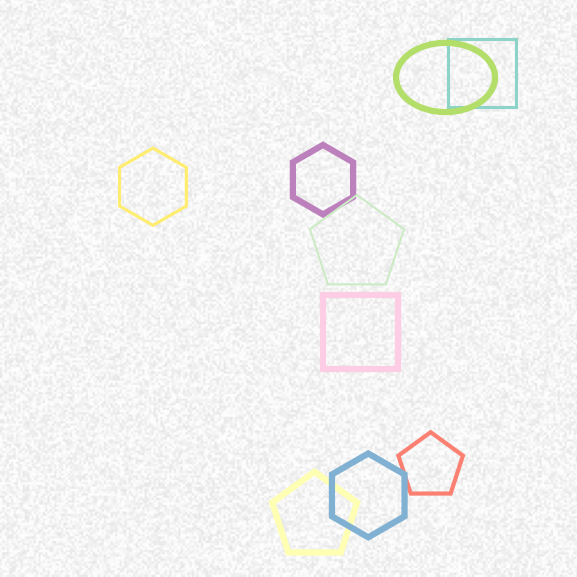[{"shape": "square", "thickness": 1.5, "radius": 0.3, "center": [0.835, 0.873]}, {"shape": "pentagon", "thickness": 3, "radius": 0.39, "center": [0.545, 0.105]}, {"shape": "pentagon", "thickness": 2, "radius": 0.29, "center": [0.746, 0.192]}, {"shape": "hexagon", "thickness": 3, "radius": 0.36, "center": [0.638, 0.141]}, {"shape": "oval", "thickness": 3, "radius": 0.43, "center": [0.772, 0.865]}, {"shape": "square", "thickness": 3, "radius": 0.32, "center": [0.625, 0.424]}, {"shape": "hexagon", "thickness": 3, "radius": 0.3, "center": [0.559, 0.688]}, {"shape": "pentagon", "thickness": 1, "radius": 0.43, "center": [0.618, 0.576]}, {"shape": "hexagon", "thickness": 1.5, "radius": 0.33, "center": [0.265, 0.676]}]